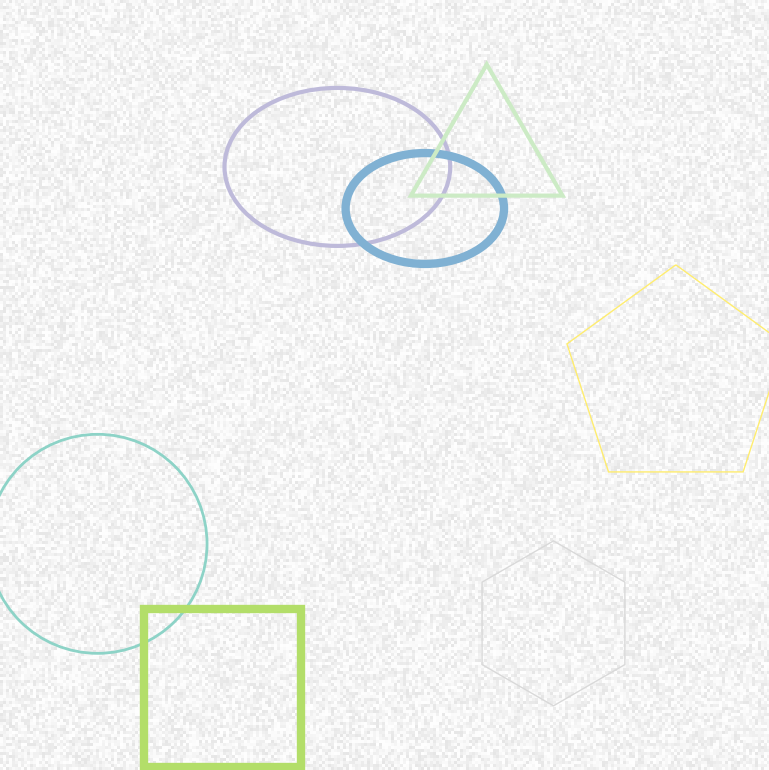[{"shape": "circle", "thickness": 1, "radius": 0.71, "center": [0.127, 0.294]}, {"shape": "oval", "thickness": 1.5, "radius": 0.73, "center": [0.438, 0.783]}, {"shape": "oval", "thickness": 3, "radius": 0.51, "center": [0.552, 0.729]}, {"shape": "square", "thickness": 3, "radius": 0.51, "center": [0.289, 0.107]}, {"shape": "hexagon", "thickness": 0.5, "radius": 0.54, "center": [0.719, 0.19]}, {"shape": "triangle", "thickness": 1.5, "radius": 0.57, "center": [0.632, 0.803]}, {"shape": "pentagon", "thickness": 0.5, "radius": 0.74, "center": [0.878, 0.507]}]